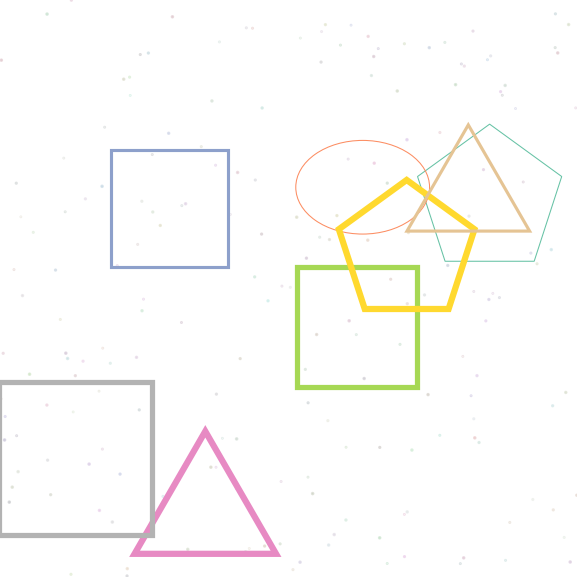[{"shape": "pentagon", "thickness": 0.5, "radius": 0.66, "center": [0.848, 0.653]}, {"shape": "oval", "thickness": 0.5, "radius": 0.58, "center": [0.628, 0.675]}, {"shape": "square", "thickness": 1.5, "radius": 0.51, "center": [0.293, 0.638]}, {"shape": "triangle", "thickness": 3, "radius": 0.71, "center": [0.356, 0.111]}, {"shape": "square", "thickness": 2.5, "radius": 0.52, "center": [0.618, 0.432]}, {"shape": "pentagon", "thickness": 3, "radius": 0.62, "center": [0.704, 0.564]}, {"shape": "triangle", "thickness": 1.5, "radius": 0.61, "center": [0.811, 0.66]}, {"shape": "square", "thickness": 2.5, "radius": 0.66, "center": [0.131, 0.205]}]